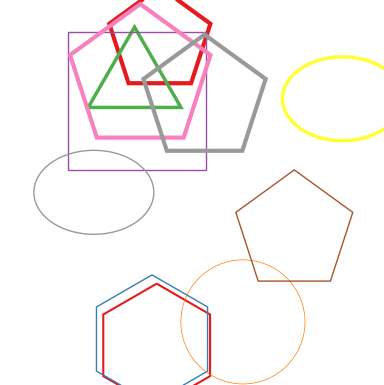[{"shape": "hexagon", "thickness": 1.5, "radius": 0.8, "center": [0.407, 0.103]}, {"shape": "pentagon", "thickness": 3, "radius": 0.69, "center": [0.415, 0.896]}, {"shape": "hexagon", "thickness": 1, "radius": 0.83, "center": [0.395, 0.119]}, {"shape": "triangle", "thickness": 2.5, "radius": 0.7, "center": [0.349, 0.791]}, {"shape": "square", "thickness": 1, "radius": 0.89, "center": [0.356, 0.738]}, {"shape": "circle", "thickness": 0.5, "radius": 0.81, "center": [0.631, 0.164]}, {"shape": "oval", "thickness": 2.5, "radius": 0.78, "center": [0.889, 0.744]}, {"shape": "pentagon", "thickness": 1, "radius": 0.8, "center": [0.764, 0.399]}, {"shape": "pentagon", "thickness": 3, "radius": 0.96, "center": [0.364, 0.798]}, {"shape": "oval", "thickness": 1, "radius": 0.78, "center": [0.244, 0.5]}, {"shape": "pentagon", "thickness": 3, "radius": 0.83, "center": [0.531, 0.743]}]